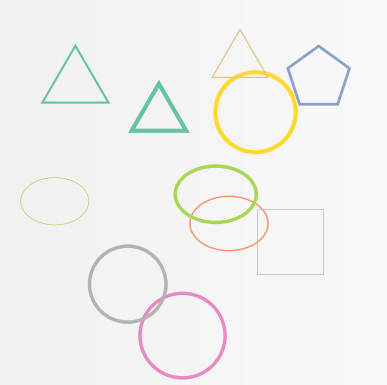[{"shape": "triangle", "thickness": 3, "radius": 0.41, "center": [0.41, 0.701]}, {"shape": "triangle", "thickness": 1.5, "radius": 0.49, "center": [0.195, 0.783]}, {"shape": "oval", "thickness": 1, "radius": 0.5, "center": [0.591, 0.42]}, {"shape": "pentagon", "thickness": 2, "radius": 0.42, "center": [0.822, 0.797]}, {"shape": "circle", "thickness": 2.5, "radius": 0.55, "center": [0.471, 0.128]}, {"shape": "oval", "thickness": 2.5, "radius": 0.52, "center": [0.557, 0.495]}, {"shape": "oval", "thickness": 0.5, "radius": 0.44, "center": [0.141, 0.477]}, {"shape": "circle", "thickness": 3, "radius": 0.52, "center": [0.659, 0.709]}, {"shape": "triangle", "thickness": 1, "radius": 0.41, "center": [0.619, 0.84]}, {"shape": "circle", "thickness": 2.5, "radius": 0.49, "center": [0.33, 0.262]}, {"shape": "square", "thickness": 0.5, "radius": 0.43, "center": [0.749, 0.373]}]